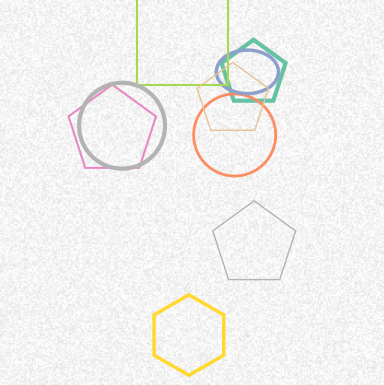[{"shape": "pentagon", "thickness": 3, "radius": 0.44, "center": [0.659, 0.809]}, {"shape": "circle", "thickness": 2, "radius": 0.53, "center": [0.61, 0.649]}, {"shape": "oval", "thickness": 2.5, "radius": 0.4, "center": [0.643, 0.813]}, {"shape": "pentagon", "thickness": 1.5, "radius": 0.6, "center": [0.292, 0.661]}, {"shape": "square", "thickness": 1.5, "radius": 0.59, "center": [0.473, 0.898]}, {"shape": "hexagon", "thickness": 2.5, "radius": 0.52, "center": [0.491, 0.13]}, {"shape": "pentagon", "thickness": 1, "radius": 0.49, "center": [0.605, 0.74]}, {"shape": "circle", "thickness": 3, "radius": 0.56, "center": [0.317, 0.673]}, {"shape": "pentagon", "thickness": 1, "radius": 0.57, "center": [0.66, 0.365]}]